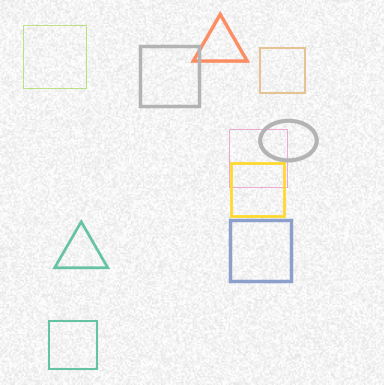[{"shape": "triangle", "thickness": 2, "radius": 0.4, "center": [0.211, 0.344]}, {"shape": "square", "thickness": 1.5, "radius": 0.31, "center": [0.19, 0.104]}, {"shape": "triangle", "thickness": 2.5, "radius": 0.4, "center": [0.572, 0.882]}, {"shape": "square", "thickness": 2.5, "radius": 0.39, "center": [0.677, 0.349]}, {"shape": "square", "thickness": 0.5, "radius": 0.38, "center": [0.671, 0.589]}, {"shape": "square", "thickness": 0.5, "radius": 0.41, "center": [0.142, 0.853]}, {"shape": "square", "thickness": 2, "radius": 0.34, "center": [0.668, 0.507]}, {"shape": "square", "thickness": 1.5, "radius": 0.29, "center": [0.734, 0.817]}, {"shape": "oval", "thickness": 3, "radius": 0.37, "center": [0.749, 0.635]}, {"shape": "square", "thickness": 2.5, "radius": 0.38, "center": [0.44, 0.802]}]